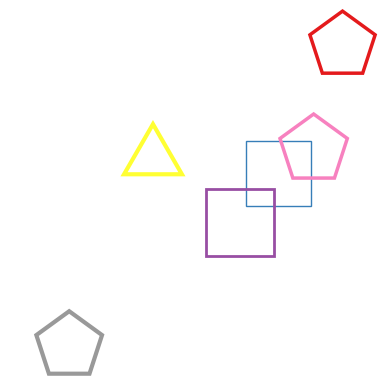[{"shape": "pentagon", "thickness": 2.5, "radius": 0.45, "center": [0.89, 0.882]}, {"shape": "square", "thickness": 1, "radius": 0.42, "center": [0.724, 0.549]}, {"shape": "square", "thickness": 2, "radius": 0.44, "center": [0.623, 0.422]}, {"shape": "triangle", "thickness": 3, "radius": 0.43, "center": [0.397, 0.591]}, {"shape": "pentagon", "thickness": 2.5, "radius": 0.46, "center": [0.815, 0.612]}, {"shape": "pentagon", "thickness": 3, "radius": 0.45, "center": [0.18, 0.102]}]